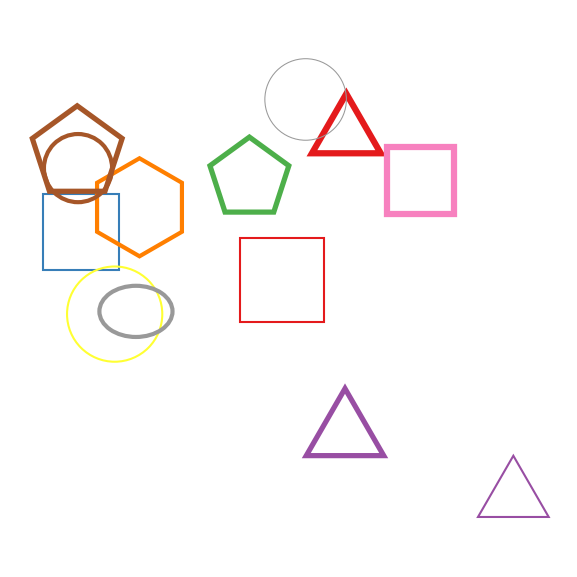[{"shape": "square", "thickness": 1, "radius": 0.37, "center": [0.488, 0.515]}, {"shape": "triangle", "thickness": 3, "radius": 0.34, "center": [0.6, 0.768]}, {"shape": "square", "thickness": 1, "radius": 0.33, "center": [0.141, 0.597]}, {"shape": "pentagon", "thickness": 2.5, "radius": 0.36, "center": [0.432, 0.69]}, {"shape": "triangle", "thickness": 2.5, "radius": 0.39, "center": [0.597, 0.249]}, {"shape": "triangle", "thickness": 1, "radius": 0.35, "center": [0.889, 0.139]}, {"shape": "hexagon", "thickness": 2, "radius": 0.42, "center": [0.242, 0.64]}, {"shape": "circle", "thickness": 1, "radius": 0.41, "center": [0.199, 0.455]}, {"shape": "pentagon", "thickness": 2.5, "radius": 0.41, "center": [0.134, 0.734]}, {"shape": "circle", "thickness": 2, "radius": 0.3, "center": [0.135, 0.708]}, {"shape": "square", "thickness": 3, "radius": 0.29, "center": [0.728, 0.686]}, {"shape": "circle", "thickness": 0.5, "radius": 0.35, "center": [0.529, 0.827]}, {"shape": "oval", "thickness": 2, "radius": 0.32, "center": [0.235, 0.46]}]